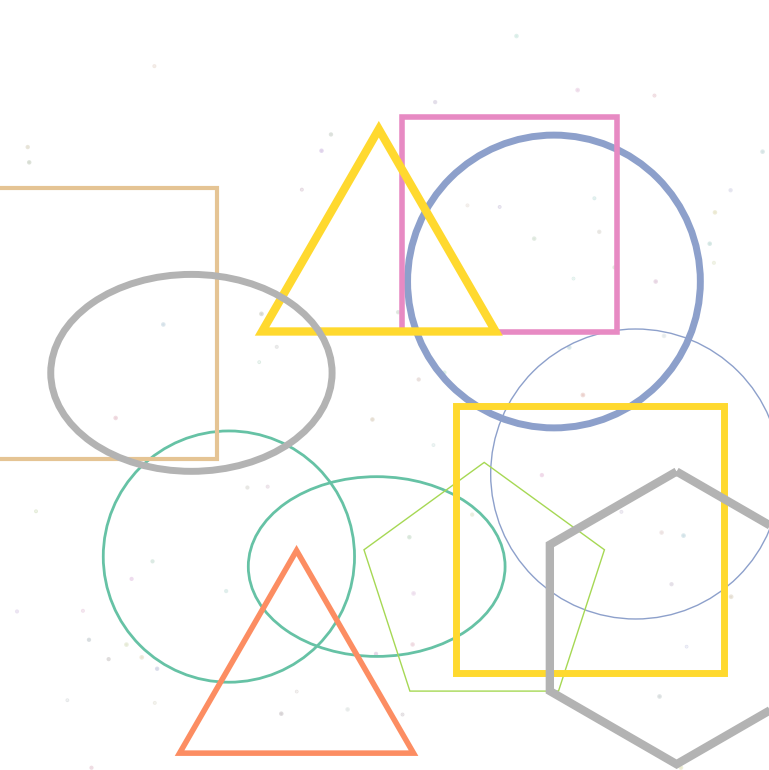[{"shape": "circle", "thickness": 1, "radius": 0.82, "center": [0.297, 0.277]}, {"shape": "oval", "thickness": 1, "radius": 0.83, "center": [0.489, 0.264]}, {"shape": "triangle", "thickness": 2, "radius": 0.88, "center": [0.385, 0.11]}, {"shape": "circle", "thickness": 2.5, "radius": 0.95, "center": [0.719, 0.634]}, {"shape": "circle", "thickness": 0.5, "radius": 0.94, "center": [0.826, 0.384]}, {"shape": "square", "thickness": 2, "radius": 0.7, "center": [0.662, 0.708]}, {"shape": "pentagon", "thickness": 0.5, "radius": 0.82, "center": [0.629, 0.235]}, {"shape": "triangle", "thickness": 3, "radius": 0.88, "center": [0.492, 0.657]}, {"shape": "square", "thickness": 2.5, "radius": 0.87, "center": [0.766, 0.299]}, {"shape": "square", "thickness": 1.5, "radius": 0.88, "center": [0.106, 0.58]}, {"shape": "oval", "thickness": 2.5, "radius": 0.91, "center": [0.249, 0.516]}, {"shape": "hexagon", "thickness": 3, "radius": 0.95, "center": [0.879, 0.198]}]